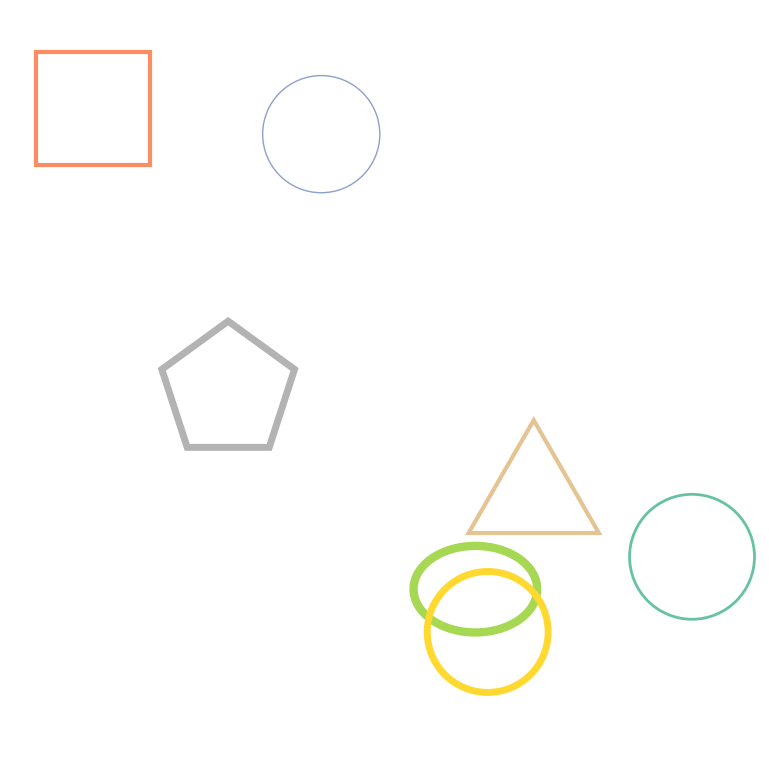[{"shape": "circle", "thickness": 1, "radius": 0.41, "center": [0.899, 0.277]}, {"shape": "square", "thickness": 1.5, "radius": 0.37, "center": [0.121, 0.86]}, {"shape": "circle", "thickness": 0.5, "radius": 0.38, "center": [0.417, 0.826]}, {"shape": "oval", "thickness": 3, "radius": 0.4, "center": [0.617, 0.235]}, {"shape": "circle", "thickness": 2.5, "radius": 0.39, "center": [0.633, 0.179]}, {"shape": "triangle", "thickness": 1.5, "radius": 0.49, "center": [0.693, 0.357]}, {"shape": "pentagon", "thickness": 2.5, "radius": 0.45, "center": [0.296, 0.492]}]